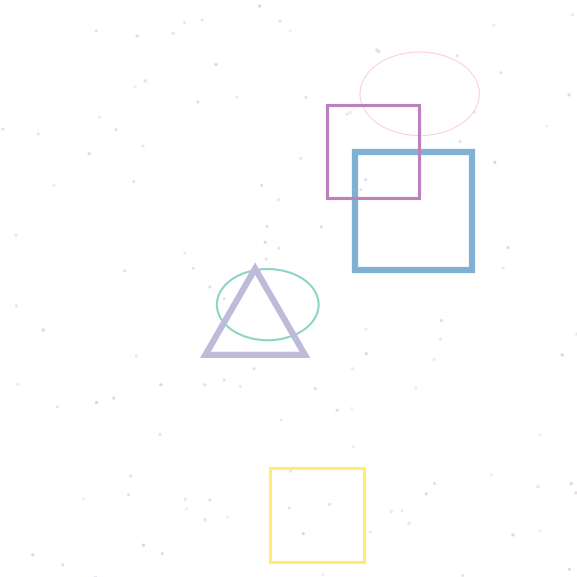[{"shape": "oval", "thickness": 1, "radius": 0.44, "center": [0.464, 0.472]}, {"shape": "triangle", "thickness": 3, "radius": 0.5, "center": [0.442, 0.434]}, {"shape": "square", "thickness": 3, "radius": 0.51, "center": [0.716, 0.634]}, {"shape": "oval", "thickness": 0.5, "radius": 0.52, "center": [0.727, 0.837]}, {"shape": "square", "thickness": 1.5, "radius": 0.4, "center": [0.646, 0.737]}, {"shape": "square", "thickness": 1.5, "radius": 0.41, "center": [0.549, 0.107]}]